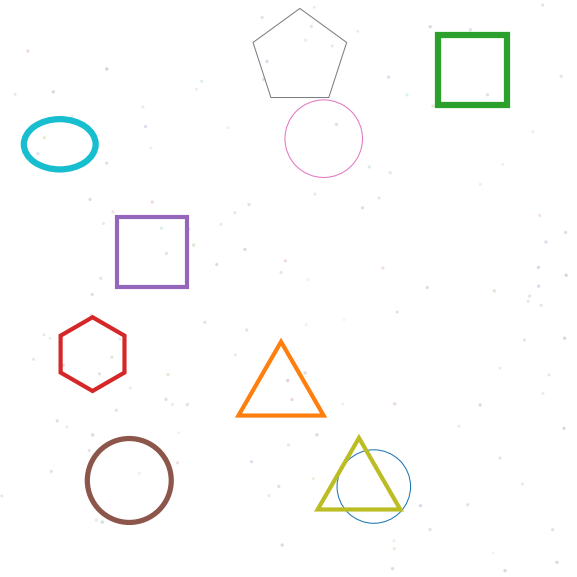[{"shape": "circle", "thickness": 0.5, "radius": 0.32, "center": [0.647, 0.157]}, {"shape": "triangle", "thickness": 2, "radius": 0.43, "center": [0.487, 0.322]}, {"shape": "square", "thickness": 3, "radius": 0.3, "center": [0.818, 0.878]}, {"shape": "hexagon", "thickness": 2, "radius": 0.32, "center": [0.16, 0.386]}, {"shape": "square", "thickness": 2, "radius": 0.3, "center": [0.263, 0.564]}, {"shape": "circle", "thickness": 2.5, "radius": 0.36, "center": [0.224, 0.167]}, {"shape": "circle", "thickness": 0.5, "radius": 0.34, "center": [0.561, 0.759]}, {"shape": "pentagon", "thickness": 0.5, "radius": 0.43, "center": [0.519, 0.899]}, {"shape": "triangle", "thickness": 2, "radius": 0.41, "center": [0.622, 0.158]}, {"shape": "oval", "thickness": 3, "radius": 0.31, "center": [0.103, 0.749]}]